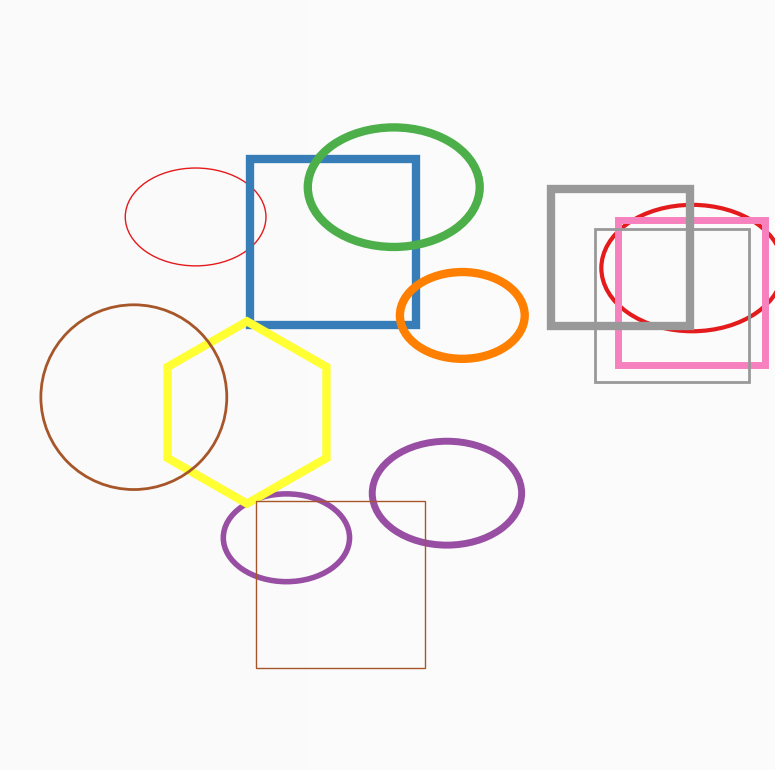[{"shape": "oval", "thickness": 1.5, "radius": 0.59, "center": [0.893, 0.652]}, {"shape": "oval", "thickness": 0.5, "radius": 0.45, "center": [0.252, 0.718]}, {"shape": "square", "thickness": 3, "radius": 0.54, "center": [0.43, 0.686]}, {"shape": "oval", "thickness": 3, "radius": 0.55, "center": [0.508, 0.757]}, {"shape": "oval", "thickness": 2, "radius": 0.41, "center": [0.37, 0.302]}, {"shape": "oval", "thickness": 2.5, "radius": 0.48, "center": [0.577, 0.36]}, {"shape": "oval", "thickness": 3, "radius": 0.4, "center": [0.597, 0.59]}, {"shape": "hexagon", "thickness": 3, "radius": 0.59, "center": [0.319, 0.464]}, {"shape": "circle", "thickness": 1, "radius": 0.6, "center": [0.173, 0.484]}, {"shape": "square", "thickness": 0.5, "radius": 0.54, "center": [0.439, 0.241]}, {"shape": "square", "thickness": 2.5, "radius": 0.47, "center": [0.892, 0.62]}, {"shape": "square", "thickness": 1, "radius": 0.5, "center": [0.867, 0.603]}, {"shape": "square", "thickness": 3, "radius": 0.45, "center": [0.8, 0.665]}]